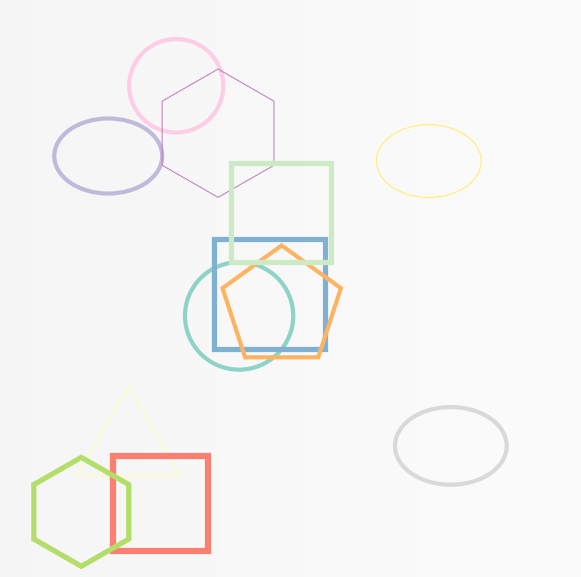[{"shape": "circle", "thickness": 2, "radius": 0.47, "center": [0.411, 0.452]}, {"shape": "triangle", "thickness": 0.5, "radius": 0.51, "center": [0.221, 0.227]}, {"shape": "oval", "thickness": 2, "radius": 0.46, "center": [0.186, 0.729]}, {"shape": "square", "thickness": 3, "radius": 0.41, "center": [0.276, 0.128]}, {"shape": "square", "thickness": 2.5, "radius": 0.48, "center": [0.464, 0.49]}, {"shape": "pentagon", "thickness": 2, "radius": 0.54, "center": [0.485, 0.467]}, {"shape": "hexagon", "thickness": 2.5, "radius": 0.47, "center": [0.14, 0.113]}, {"shape": "circle", "thickness": 2, "radius": 0.4, "center": [0.303, 0.851]}, {"shape": "oval", "thickness": 2, "radius": 0.48, "center": [0.776, 0.227]}, {"shape": "hexagon", "thickness": 0.5, "radius": 0.56, "center": [0.375, 0.768]}, {"shape": "square", "thickness": 2.5, "radius": 0.43, "center": [0.484, 0.632]}, {"shape": "oval", "thickness": 0.5, "radius": 0.45, "center": [0.738, 0.72]}]